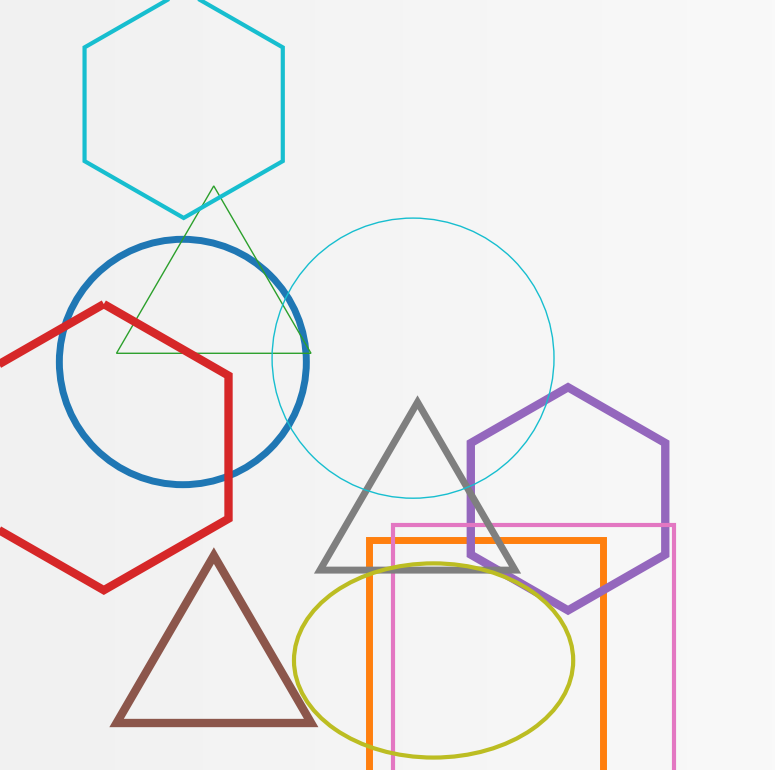[{"shape": "circle", "thickness": 2.5, "radius": 0.8, "center": [0.236, 0.53]}, {"shape": "square", "thickness": 2.5, "radius": 0.76, "center": [0.627, 0.148]}, {"shape": "triangle", "thickness": 0.5, "radius": 0.72, "center": [0.276, 0.614]}, {"shape": "hexagon", "thickness": 3, "radius": 0.93, "center": [0.134, 0.419]}, {"shape": "hexagon", "thickness": 3, "radius": 0.72, "center": [0.733, 0.352]}, {"shape": "triangle", "thickness": 3, "radius": 0.72, "center": [0.276, 0.134]}, {"shape": "square", "thickness": 1.5, "radius": 0.91, "center": [0.689, 0.136]}, {"shape": "triangle", "thickness": 2.5, "radius": 0.73, "center": [0.539, 0.332]}, {"shape": "oval", "thickness": 1.5, "radius": 0.9, "center": [0.559, 0.142]}, {"shape": "circle", "thickness": 0.5, "radius": 0.91, "center": [0.533, 0.535]}, {"shape": "hexagon", "thickness": 1.5, "radius": 0.74, "center": [0.237, 0.865]}]